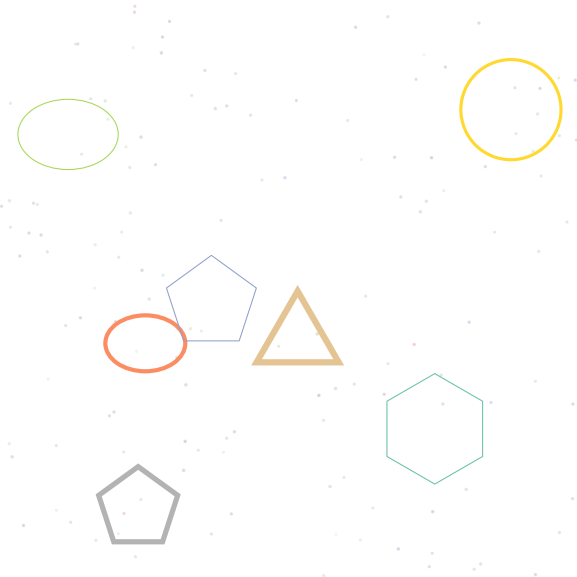[{"shape": "hexagon", "thickness": 0.5, "radius": 0.48, "center": [0.753, 0.257]}, {"shape": "oval", "thickness": 2, "radius": 0.35, "center": [0.252, 0.405]}, {"shape": "pentagon", "thickness": 0.5, "radius": 0.41, "center": [0.366, 0.475]}, {"shape": "oval", "thickness": 0.5, "radius": 0.43, "center": [0.118, 0.766]}, {"shape": "circle", "thickness": 1.5, "radius": 0.43, "center": [0.885, 0.809]}, {"shape": "triangle", "thickness": 3, "radius": 0.41, "center": [0.515, 0.413]}, {"shape": "pentagon", "thickness": 2.5, "radius": 0.36, "center": [0.239, 0.119]}]